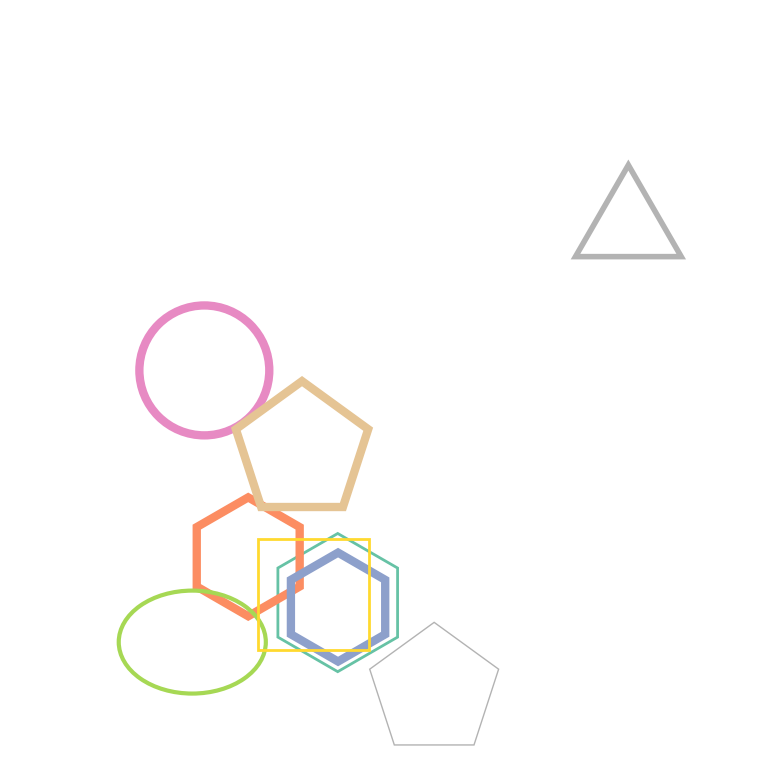[{"shape": "hexagon", "thickness": 1, "radius": 0.45, "center": [0.439, 0.217]}, {"shape": "hexagon", "thickness": 3, "radius": 0.39, "center": [0.322, 0.277]}, {"shape": "hexagon", "thickness": 3, "radius": 0.35, "center": [0.439, 0.212]}, {"shape": "circle", "thickness": 3, "radius": 0.42, "center": [0.265, 0.519]}, {"shape": "oval", "thickness": 1.5, "radius": 0.48, "center": [0.25, 0.166]}, {"shape": "square", "thickness": 1, "radius": 0.36, "center": [0.407, 0.227]}, {"shape": "pentagon", "thickness": 3, "radius": 0.45, "center": [0.392, 0.415]}, {"shape": "triangle", "thickness": 2, "radius": 0.4, "center": [0.816, 0.706]}, {"shape": "pentagon", "thickness": 0.5, "radius": 0.44, "center": [0.564, 0.104]}]